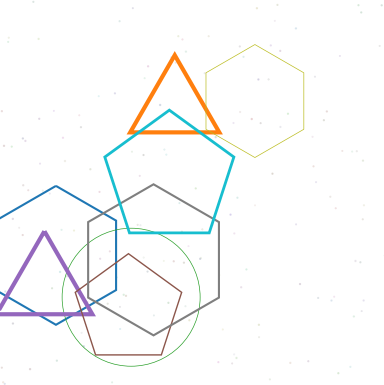[{"shape": "hexagon", "thickness": 1.5, "radius": 0.9, "center": [0.145, 0.337]}, {"shape": "triangle", "thickness": 3, "radius": 0.67, "center": [0.454, 0.723]}, {"shape": "circle", "thickness": 0.5, "radius": 0.9, "center": [0.341, 0.228]}, {"shape": "triangle", "thickness": 3, "radius": 0.72, "center": [0.115, 0.256]}, {"shape": "pentagon", "thickness": 1, "radius": 0.73, "center": [0.334, 0.196]}, {"shape": "hexagon", "thickness": 1.5, "radius": 0.98, "center": [0.399, 0.325]}, {"shape": "hexagon", "thickness": 0.5, "radius": 0.73, "center": [0.662, 0.738]}, {"shape": "pentagon", "thickness": 2, "radius": 0.88, "center": [0.44, 0.538]}]